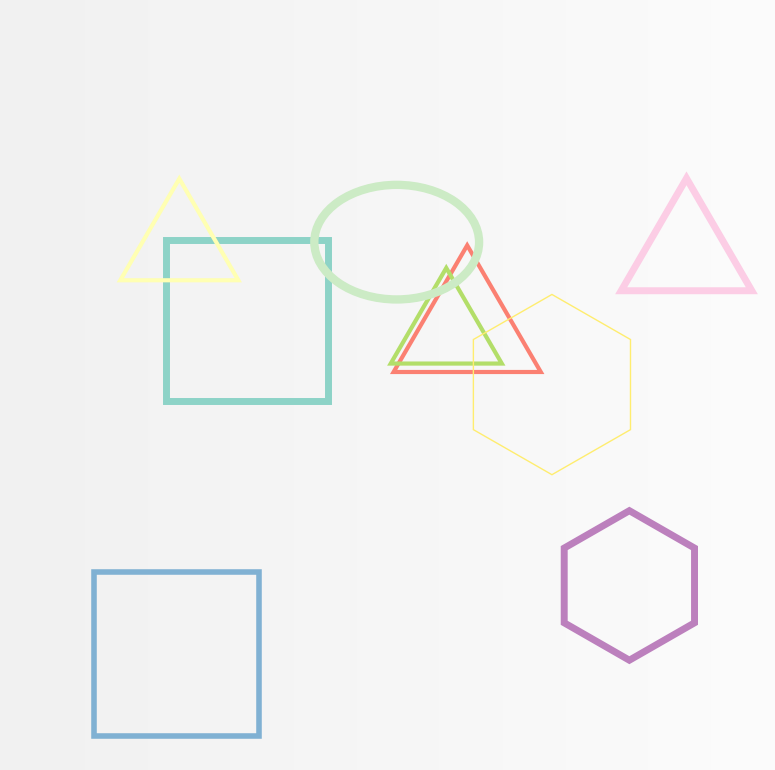[{"shape": "square", "thickness": 2.5, "radius": 0.52, "center": [0.319, 0.584]}, {"shape": "triangle", "thickness": 1.5, "radius": 0.44, "center": [0.231, 0.68]}, {"shape": "triangle", "thickness": 1.5, "radius": 0.55, "center": [0.603, 0.572]}, {"shape": "square", "thickness": 2, "radius": 0.53, "center": [0.227, 0.151]}, {"shape": "triangle", "thickness": 1.5, "radius": 0.41, "center": [0.576, 0.569]}, {"shape": "triangle", "thickness": 2.5, "radius": 0.49, "center": [0.886, 0.671]}, {"shape": "hexagon", "thickness": 2.5, "radius": 0.49, "center": [0.812, 0.24]}, {"shape": "oval", "thickness": 3, "radius": 0.53, "center": [0.512, 0.686]}, {"shape": "hexagon", "thickness": 0.5, "radius": 0.59, "center": [0.712, 0.501]}]